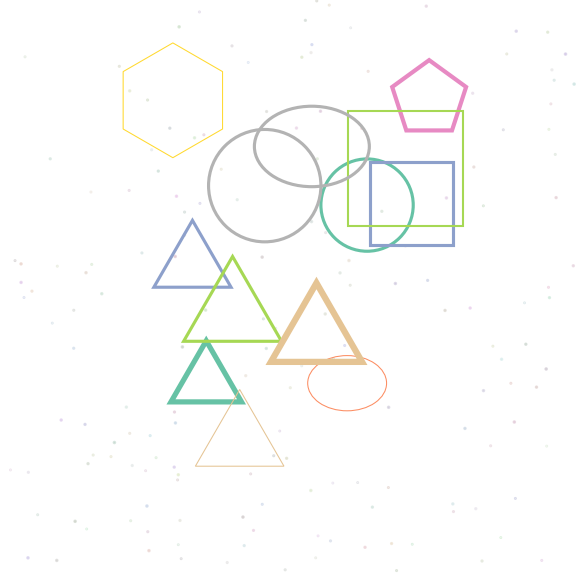[{"shape": "triangle", "thickness": 2.5, "radius": 0.35, "center": [0.357, 0.338]}, {"shape": "circle", "thickness": 1.5, "radius": 0.4, "center": [0.636, 0.644]}, {"shape": "oval", "thickness": 0.5, "radius": 0.34, "center": [0.601, 0.336]}, {"shape": "triangle", "thickness": 1.5, "radius": 0.39, "center": [0.333, 0.54]}, {"shape": "square", "thickness": 1.5, "radius": 0.36, "center": [0.713, 0.646]}, {"shape": "pentagon", "thickness": 2, "radius": 0.34, "center": [0.743, 0.828]}, {"shape": "triangle", "thickness": 1.5, "radius": 0.49, "center": [0.403, 0.457]}, {"shape": "square", "thickness": 1, "radius": 0.5, "center": [0.702, 0.708]}, {"shape": "hexagon", "thickness": 0.5, "radius": 0.5, "center": [0.299, 0.825]}, {"shape": "triangle", "thickness": 3, "radius": 0.46, "center": [0.548, 0.418]}, {"shape": "triangle", "thickness": 0.5, "radius": 0.44, "center": [0.415, 0.236]}, {"shape": "circle", "thickness": 1.5, "radius": 0.49, "center": [0.458, 0.678]}, {"shape": "oval", "thickness": 1.5, "radius": 0.5, "center": [0.54, 0.746]}]